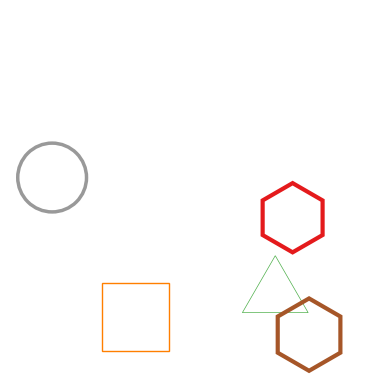[{"shape": "hexagon", "thickness": 3, "radius": 0.45, "center": [0.76, 0.434]}, {"shape": "triangle", "thickness": 0.5, "radius": 0.49, "center": [0.715, 0.237]}, {"shape": "square", "thickness": 1, "radius": 0.44, "center": [0.352, 0.177]}, {"shape": "hexagon", "thickness": 3, "radius": 0.47, "center": [0.803, 0.131]}, {"shape": "circle", "thickness": 2.5, "radius": 0.45, "center": [0.135, 0.539]}]